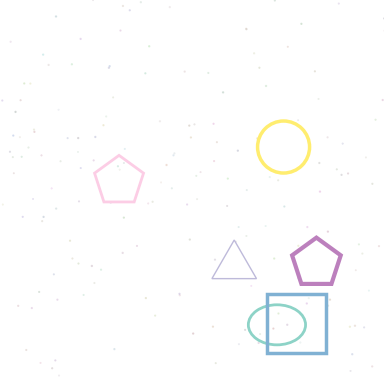[{"shape": "oval", "thickness": 2, "radius": 0.37, "center": [0.719, 0.156]}, {"shape": "triangle", "thickness": 1, "radius": 0.33, "center": [0.608, 0.31]}, {"shape": "square", "thickness": 2.5, "radius": 0.38, "center": [0.769, 0.159]}, {"shape": "pentagon", "thickness": 2, "radius": 0.33, "center": [0.309, 0.53]}, {"shape": "pentagon", "thickness": 3, "radius": 0.33, "center": [0.822, 0.316]}, {"shape": "circle", "thickness": 2.5, "radius": 0.34, "center": [0.737, 0.618]}]